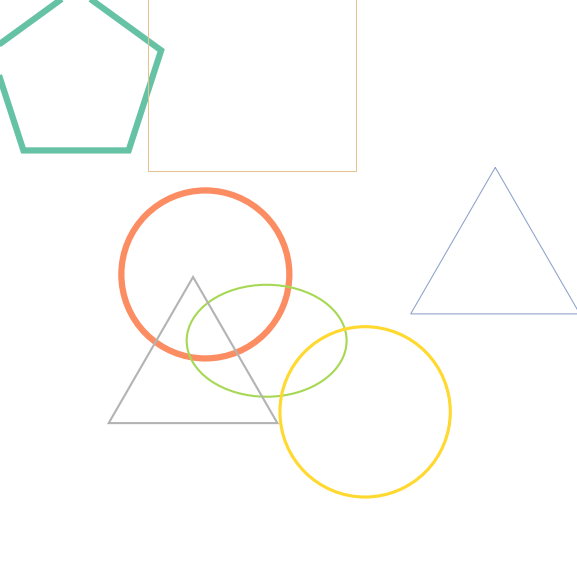[{"shape": "pentagon", "thickness": 3, "radius": 0.77, "center": [0.132, 0.864]}, {"shape": "circle", "thickness": 3, "radius": 0.73, "center": [0.356, 0.524]}, {"shape": "triangle", "thickness": 0.5, "radius": 0.85, "center": [0.858, 0.54]}, {"shape": "oval", "thickness": 1, "radius": 0.69, "center": [0.462, 0.409]}, {"shape": "circle", "thickness": 1.5, "radius": 0.74, "center": [0.632, 0.286]}, {"shape": "square", "thickness": 0.5, "radius": 0.9, "center": [0.436, 0.883]}, {"shape": "triangle", "thickness": 1, "radius": 0.84, "center": [0.334, 0.351]}]